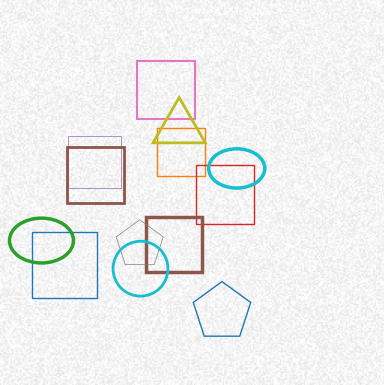[{"shape": "pentagon", "thickness": 1, "radius": 0.39, "center": [0.577, 0.19]}, {"shape": "square", "thickness": 1, "radius": 0.42, "center": [0.168, 0.312]}, {"shape": "square", "thickness": 1, "radius": 0.31, "center": [0.47, 0.605]}, {"shape": "oval", "thickness": 2.5, "radius": 0.42, "center": [0.108, 0.375]}, {"shape": "square", "thickness": 1, "radius": 0.38, "center": [0.585, 0.495]}, {"shape": "square", "thickness": 0.5, "radius": 0.34, "center": [0.246, 0.58]}, {"shape": "square", "thickness": 2.5, "radius": 0.36, "center": [0.452, 0.365]}, {"shape": "square", "thickness": 2, "radius": 0.37, "center": [0.248, 0.546]}, {"shape": "square", "thickness": 1.5, "radius": 0.38, "center": [0.431, 0.765]}, {"shape": "pentagon", "thickness": 0.5, "radius": 0.32, "center": [0.363, 0.365]}, {"shape": "triangle", "thickness": 2, "radius": 0.39, "center": [0.465, 0.668]}, {"shape": "circle", "thickness": 2, "radius": 0.36, "center": [0.365, 0.302]}, {"shape": "oval", "thickness": 2.5, "radius": 0.36, "center": [0.615, 0.562]}]